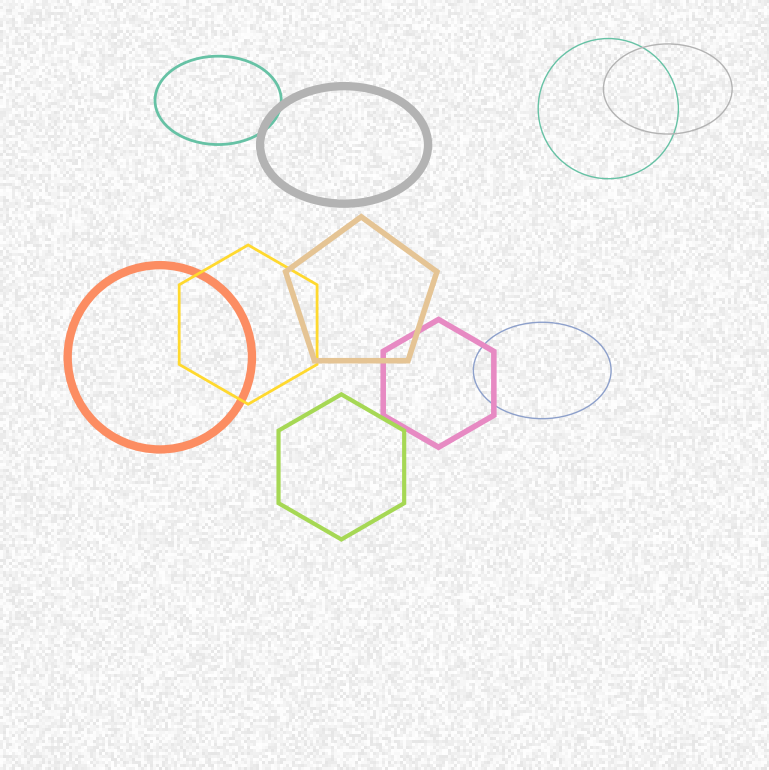[{"shape": "oval", "thickness": 1, "radius": 0.41, "center": [0.283, 0.87]}, {"shape": "circle", "thickness": 0.5, "radius": 0.46, "center": [0.79, 0.859]}, {"shape": "circle", "thickness": 3, "radius": 0.6, "center": [0.208, 0.536]}, {"shape": "oval", "thickness": 0.5, "radius": 0.45, "center": [0.704, 0.519]}, {"shape": "hexagon", "thickness": 2, "radius": 0.41, "center": [0.57, 0.502]}, {"shape": "hexagon", "thickness": 1.5, "radius": 0.47, "center": [0.443, 0.394]}, {"shape": "hexagon", "thickness": 1, "radius": 0.52, "center": [0.322, 0.578]}, {"shape": "pentagon", "thickness": 2, "radius": 0.52, "center": [0.469, 0.615]}, {"shape": "oval", "thickness": 3, "radius": 0.55, "center": [0.447, 0.812]}, {"shape": "oval", "thickness": 0.5, "radius": 0.42, "center": [0.867, 0.884]}]